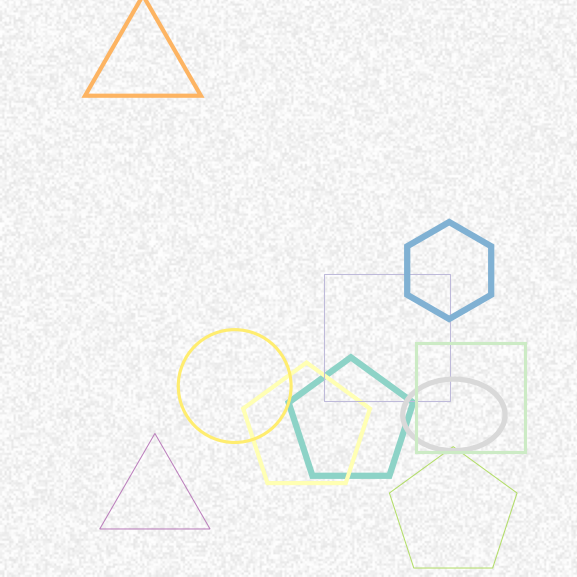[{"shape": "pentagon", "thickness": 3, "radius": 0.57, "center": [0.608, 0.267]}, {"shape": "pentagon", "thickness": 2, "radius": 0.58, "center": [0.531, 0.256]}, {"shape": "square", "thickness": 0.5, "radius": 0.55, "center": [0.67, 0.415]}, {"shape": "hexagon", "thickness": 3, "radius": 0.42, "center": [0.778, 0.531]}, {"shape": "triangle", "thickness": 2, "radius": 0.58, "center": [0.248, 0.891]}, {"shape": "pentagon", "thickness": 0.5, "radius": 0.58, "center": [0.785, 0.11]}, {"shape": "oval", "thickness": 2.5, "radius": 0.44, "center": [0.786, 0.281]}, {"shape": "triangle", "thickness": 0.5, "radius": 0.55, "center": [0.268, 0.138]}, {"shape": "square", "thickness": 1.5, "radius": 0.47, "center": [0.815, 0.311]}, {"shape": "circle", "thickness": 1.5, "radius": 0.49, "center": [0.406, 0.331]}]